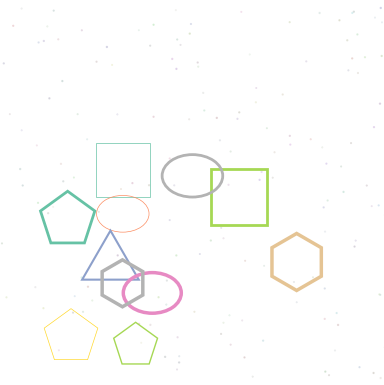[{"shape": "pentagon", "thickness": 2, "radius": 0.37, "center": [0.176, 0.429]}, {"shape": "square", "thickness": 0.5, "radius": 0.35, "center": [0.319, 0.558]}, {"shape": "oval", "thickness": 0.5, "radius": 0.34, "center": [0.319, 0.445]}, {"shape": "triangle", "thickness": 1.5, "radius": 0.42, "center": [0.287, 0.316]}, {"shape": "oval", "thickness": 2.5, "radius": 0.38, "center": [0.396, 0.239]}, {"shape": "pentagon", "thickness": 1, "radius": 0.3, "center": [0.352, 0.103]}, {"shape": "square", "thickness": 2, "radius": 0.36, "center": [0.622, 0.489]}, {"shape": "pentagon", "thickness": 0.5, "radius": 0.37, "center": [0.184, 0.125]}, {"shape": "hexagon", "thickness": 2.5, "radius": 0.37, "center": [0.77, 0.32]}, {"shape": "hexagon", "thickness": 2.5, "radius": 0.3, "center": [0.318, 0.264]}, {"shape": "oval", "thickness": 2, "radius": 0.39, "center": [0.5, 0.543]}]